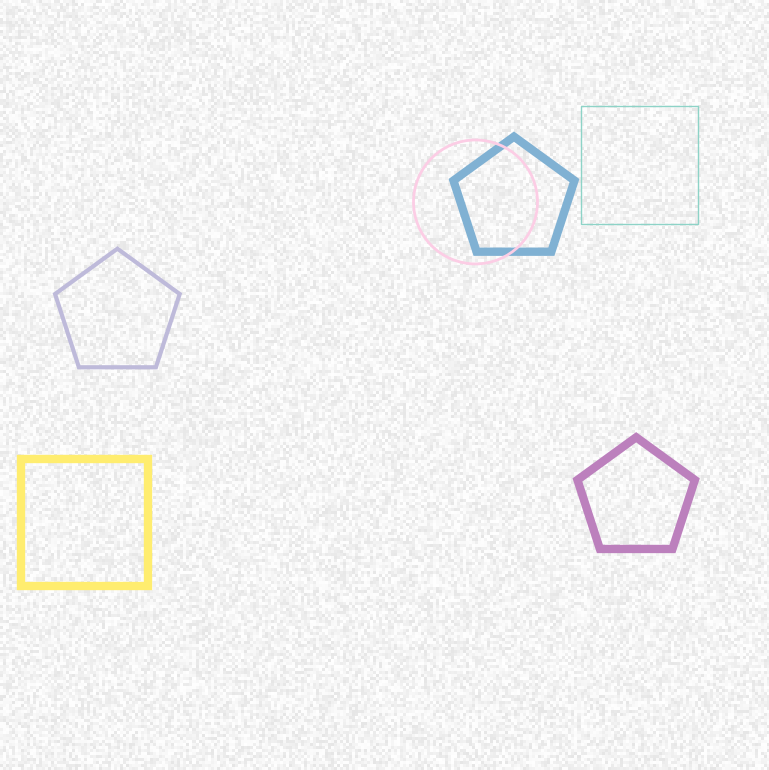[{"shape": "square", "thickness": 0.5, "radius": 0.38, "center": [0.831, 0.786]}, {"shape": "pentagon", "thickness": 1.5, "radius": 0.43, "center": [0.152, 0.592]}, {"shape": "pentagon", "thickness": 3, "radius": 0.41, "center": [0.667, 0.74]}, {"shape": "circle", "thickness": 1, "radius": 0.4, "center": [0.618, 0.738]}, {"shape": "pentagon", "thickness": 3, "radius": 0.4, "center": [0.826, 0.352]}, {"shape": "square", "thickness": 3, "radius": 0.41, "center": [0.11, 0.321]}]